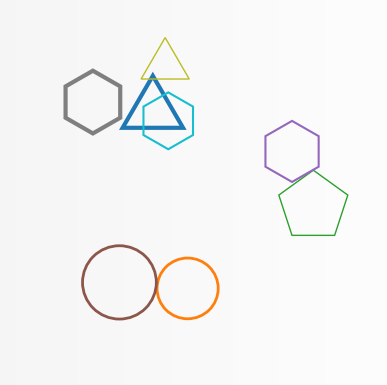[{"shape": "triangle", "thickness": 3, "radius": 0.45, "center": [0.394, 0.713]}, {"shape": "circle", "thickness": 2, "radius": 0.39, "center": [0.484, 0.251]}, {"shape": "pentagon", "thickness": 1, "radius": 0.47, "center": [0.809, 0.464]}, {"shape": "hexagon", "thickness": 1.5, "radius": 0.4, "center": [0.754, 0.607]}, {"shape": "circle", "thickness": 2, "radius": 0.48, "center": [0.308, 0.267]}, {"shape": "hexagon", "thickness": 3, "radius": 0.41, "center": [0.24, 0.735]}, {"shape": "triangle", "thickness": 1, "radius": 0.36, "center": [0.426, 0.831]}, {"shape": "hexagon", "thickness": 1.5, "radius": 0.37, "center": [0.434, 0.686]}]